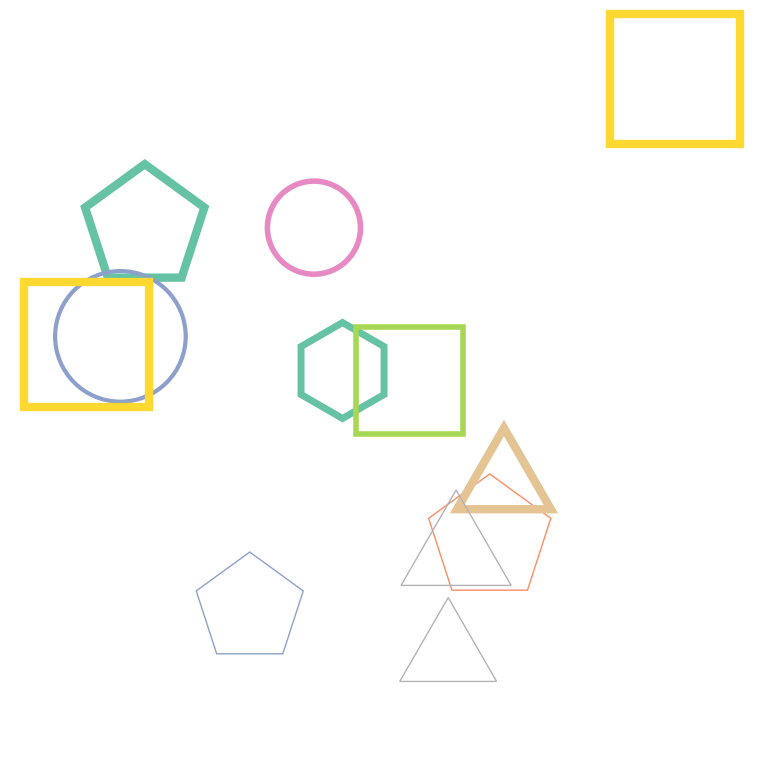[{"shape": "pentagon", "thickness": 3, "radius": 0.41, "center": [0.188, 0.705]}, {"shape": "hexagon", "thickness": 2.5, "radius": 0.31, "center": [0.445, 0.519]}, {"shape": "pentagon", "thickness": 0.5, "radius": 0.42, "center": [0.636, 0.301]}, {"shape": "pentagon", "thickness": 0.5, "radius": 0.37, "center": [0.324, 0.21]}, {"shape": "circle", "thickness": 1.5, "radius": 0.42, "center": [0.156, 0.563]}, {"shape": "circle", "thickness": 2, "radius": 0.3, "center": [0.408, 0.704]}, {"shape": "square", "thickness": 2, "radius": 0.35, "center": [0.531, 0.506]}, {"shape": "square", "thickness": 3, "radius": 0.41, "center": [0.112, 0.552]}, {"shape": "square", "thickness": 3, "radius": 0.42, "center": [0.877, 0.898]}, {"shape": "triangle", "thickness": 3, "radius": 0.35, "center": [0.655, 0.374]}, {"shape": "triangle", "thickness": 0.5, "radius": 0.41, "center": [0.592, 0.281]}, {"shape": "triangle", "thickness": 0.5, "radius": 0.36, "center": [0.582, 0.151]}]